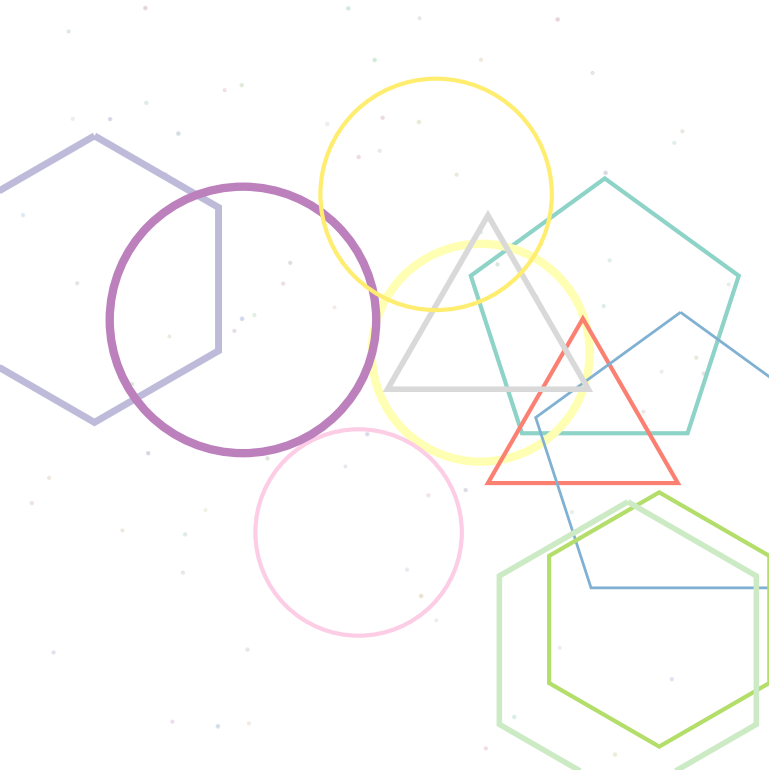[{"shape": "pentagon", "thickness": 1.5, "radius": 0.91, "center": [0.785, 0.585]}, {"shape": "circle", "thickness": 3, "radius": 0.71, "center": [0.624, 0.542]}, {"shape": "hexagon", "thickness": 2.5, "radius": 0.93, "center": [0.123, 0.638]}, {"shape": "triangle", "thickness": 1.5, "radius": 0.71, "center": [0.757, 0.444]}, {"shape": "pentagon", "thickness": 1, "radius": 0.99, "center": [0.884, 0.397]}, {"shape": "hexagon", "thickness": 1.5, "radius": 0.83, "center": [0.856, 0.195]}, {"shape": "circle", "thickness": 1.5, "radius": 0.67, "center": [0.466, 0.308]}, {"shape": "triangle", "thickness": 2, "radius": 0.75, "center": [0.634, 0.57]}, {"shape": "circle", "thickness": 3, "radius": 0.87, "center": [0.316, 0.585]}, {"shape": "hexagon", "thickness": 2, "radius": 0.96, "center": [0.815, 0.156]}, {"shape": "circle", "thickness": 1.5, "radius": 0.75, "center": [0.566, 0.748]}]